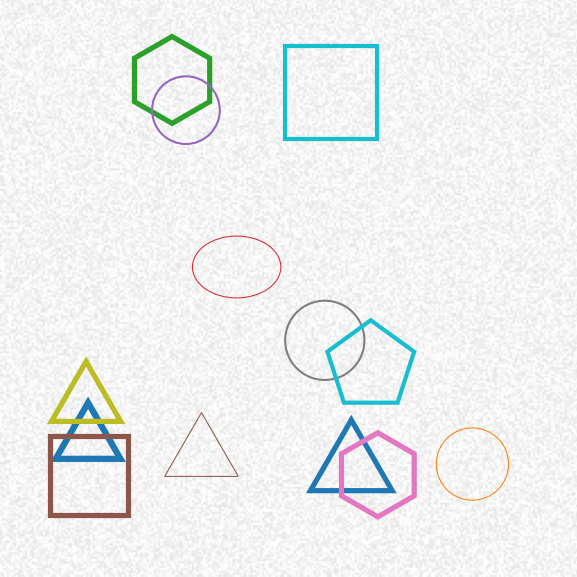[{"shape": "triangle", "thickness": 2.5, "radius": 0.41, "center": [0.608, 0.19]}, {"shape": "triangle", "thickness": 3, "radius": 0.32, "center": [0.153, 0.237]}, {"shape": "circle", "thickness": 0.5, "radius": 0.31, "center": [0.818, 0.196]}, {"shape": "hexagon", "thickness": 2.5, "radius": 0.38, "center": [0.298, 0.861]}, {"shape": "oval", "thickness": 0.5, "radius": 0.38, "center": [0.41, 0.537]}, {"shape": "circle", "thickness": 1, "radius": 0.29, "center": [0.322, 0.808]}, {"shape": "triangle", "thickness": 0.5, "radius": 0.37, "center": [0.349, 0.211]}, {"shape": "square", "thickness": 2.5, "radius": 0.34, "center": [0.154, 0.176]}, {"shape": "hexagon", "thickness": 2.5, "radius": 0.36, "center": [0.654, 0.177]}, {"shape": "circle", "thickness": 1, "radius": 0.34, "center": [0.562, 0.41]}, {"shape": "triangle", "thickness": 2.5, "radius": 0.35, "center": [0.149, 0.304]}, {"shape": "square", "thickness": 2, "radius": 0.4, "center": [0.573, 0.838]}, {"shape": "pentagon", "thickness": 2, "radius": 0.39, "center": [0.642, 0.366]}]